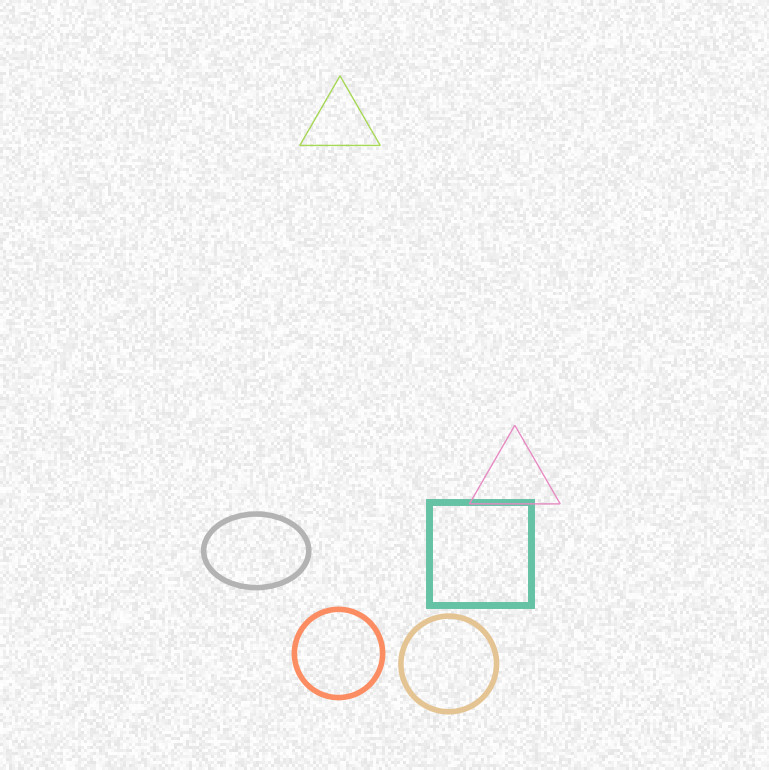[{"shape": "square", "thickness": 2.5, "radius": 0.33, "center": [0.623, 0.282]}, {"shape": "circle", "thickness": 2, "radius": 0.29, "center": [0.44, 0.151]}, {"shape": "triangle", "thickness": 0.5, "radius": 0.34, "center": [0.669, 0.38]}, {"shape": "triangle", "thickness": 0.5, "radius": 0.3, "center": [0.442, 0.841]}, {"shape": "circle", "thickness": 2, "radius": 0.31, "center": [0.583, 0.138]}, {"shape": "oval", "thickness": 2, "radius": 0.34, "center": [0.333, 0.285]}]